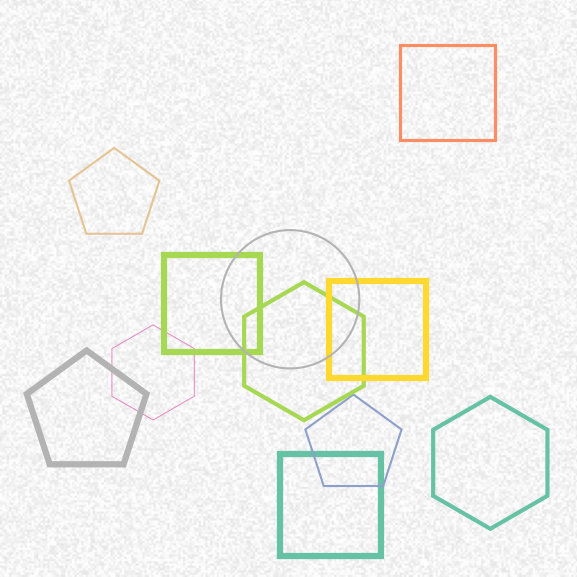[{"shape": "square", "thickness": 3, "radius": 0.44, "center": [0.573, 0.125]}, {"shape": "hexagon", "thickness": 2, "radius": 0.57, "center": [0.849, 0.198]}, {"shape": "square", "thickness": 1.5, "radius": 0.41, "center": [0.776, 0.839]}, {"shape": "pentagon", "thickness": 1, "radius": 0.44, "center": [0.612, 0.228]}, {"shape": "hexagon", "thickness": 0.5, "radius": 0.41, "center": [0.265, 0.354]}, {"shape": "square", "thickness": 3, "radius": 0.42, "center": [0.367, 0.473]}, {"shape": "hexagon", "thickness": 2, "radius": 0.6, "center": [0.526, 0.391]}, {"shape": "square", "thickness": 3, "radius": 0.42, "center": [0.653, 0.428]}, {"shape": "pentagon", "thickness": 1, "radius": 0.41, "center": [0.198, 0.661]}, {"shape": "circle", "thickness": 1, "radius": 0.6, "center": [0.502, 0.481]}, {"shape": "pentagon", "thickness": 3, "radius": 0.54, "center": [0.15, 0.283]}]